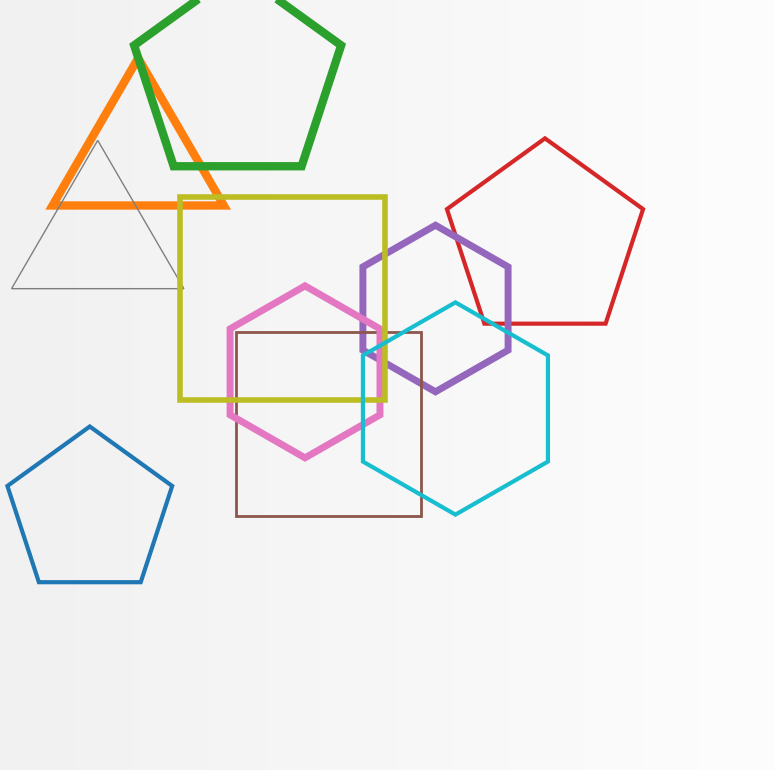[{"shape": "pentagon", "thickness": 1.5, "radius": 0.56, "center": [0.116, 0.334]}, {"shape": "triangle", "thickness": 3, "radius": 0.64, "center": [0.178, 0.797]}, {"shape": "pentagon", "thickness": 3, "radius": 0.7, "center": [0.307, 0.898]}, {"shape": "pentagon", "thickness": 1.5, "radius": 0.67, "center": [0.703, 0.687]}, {"shape": "hexagon", "thickness": 2.5, "radius": 0.54, "center": [0.562, 0.599]}, {"shape": "square", "thickness": 1, "radius": 0.6, "center": [0.424, 0.45]}, {"shape": "hexagon", "thickness": 2.5, "radius": 0.56, "center": [0.394, 0.517]}, {"shape": "triangle", "thickness": 0.5, "radius": 0.64, "center": [0.126, 0.689]}, {"shape": "square", "thickness": 2, "radius": 0.66, "center": [0.364, 0.612]}, {"shape": "hexagon", "thickness": 1.5, "radius": 0.69, "center": [0.588, 0.469]}]